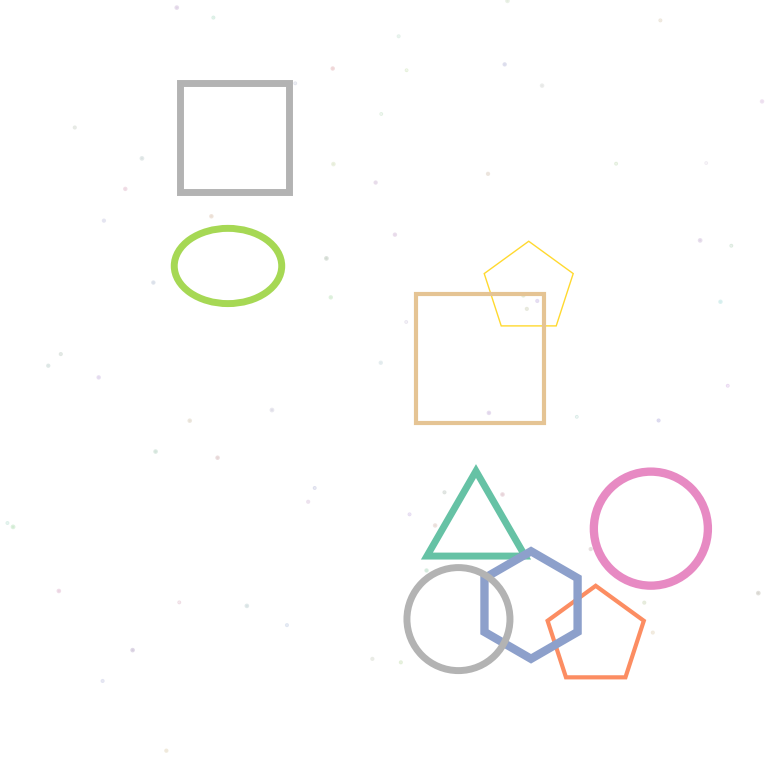[{"shape": "triangle", "thickness": 2.5, "radius": 0.37, "center": [0.618, 0.315]}, {"shape": "pentagon", "thickness": 1.5, "radius": 0.33, "center": [0.774, 0.174]}, {"shape": "hexagon", "thickness": 3, "radius": 0.35, "center": [0.69, 0.214]}, {"shape": "circle", "thickness": 3, "radius": 0.37, "center": [0.845, 0.313]}, {"shape": "oval", "thickness": 2.5, "radius": 0.35, "center": [0.296, 0.655]}, {"shape": "pentagon", "thickness": 0.5, "radius": 0.3, "center": [0.687, 0.626]}, {"shape": "square", "thickness": 1.5, "radius": 0.42, "center": [0.624, 0.534]}, {"shape": "square", "thickness": 2.5, "radius": 0.36, "center": [0.304, 0.822]}, {"shape": "circle", "thickness": 2.5, "radius": 0.33, "center": [0.595, 0.196]}]